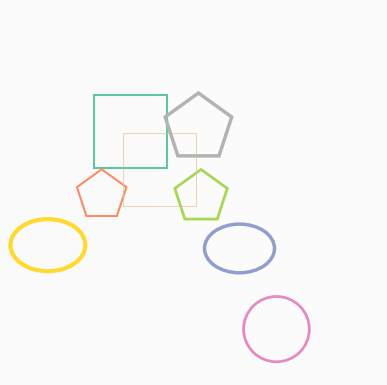[{"shape": "square", "thickness": 1.5, "radius": 0.47, "center": [0.338, 0.659]}, {"shape": "pentagon", "thickness": 1.5, "radius": 0.34, "center": [0.262, 0.493]}, {"shape": "oval", "thickness": 2.5, "radius": 0.45, "center": [0.618, 0.355]}, {"shape": "circle", "thickness": 2, "radius": 0.42, "center": [0.713, 0.145]}, {"shape": "pentagon", "thickness": 2, "radius": 0.36, "center": [0.519, 0.489]}, {"shape": "oval", "thickness": 3, "radius": 0.48, "center": [0.124, 0.363]}, {"shape": "square", "thickness": 0.5, "radius": 0.47, "center": [0.412, 0.559]}, {"shape": "pentagon", "thickness": 2.5, "radius": 0.45, "center": [0.512, 0.668]}]